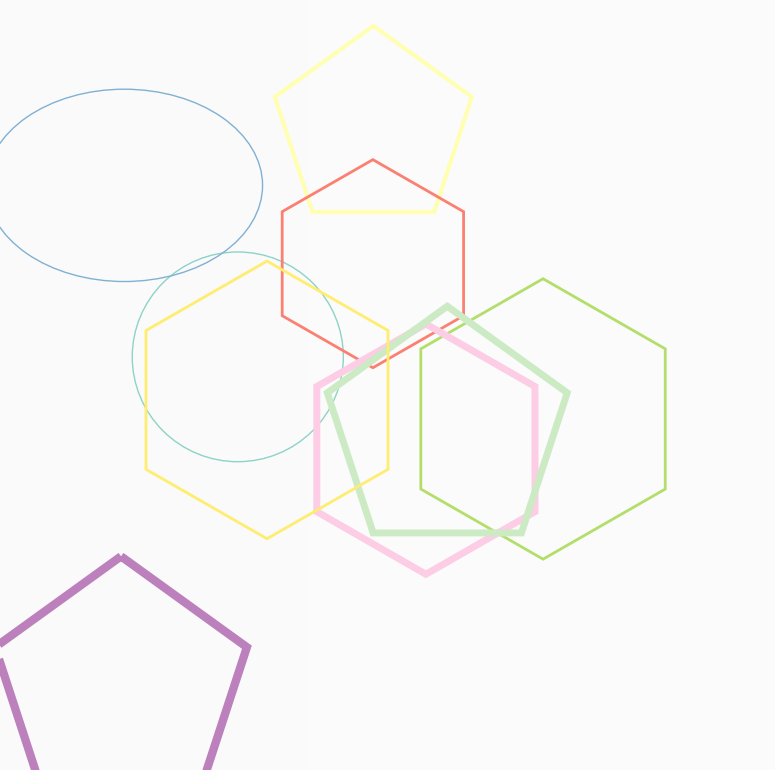[{"shape": "circle", "thickness": 0.5, "radius": 0.68, "center": [0.307, 0.537]}, {"shape": "pentagon", "thickness": 1.5, "radius": 0.67, "center": [0.482, 0.833]}, {"shape": "hexagon", "thickness": 1, "radius": 0.68, "center": [0.481, 0.658]}, {"shape": "oval", "thickness": 0.5, "radius": 0.89, "center": [0.16, 0.759]}, {"shape": "hexagon", "thickness": 1, "radius": 0.91, "center": [0.701, 0.456]}, {"shape": "hexagon", "thickness": 2.5, "radius": 0.81, "center": [0.55, 0.417]}, {"shape": "pentagon", "thickness": 3, "radius": 0.85, "center": [0.156, 0.107]}, {"shape": "pentagon", "thickness": 2.5, "radius": 0.81, "center": [0.577, 0.44]}, {"shape": "hexagon", "thickness": 1, "radius": 0.9, "center": [0.345, 0.481]}]